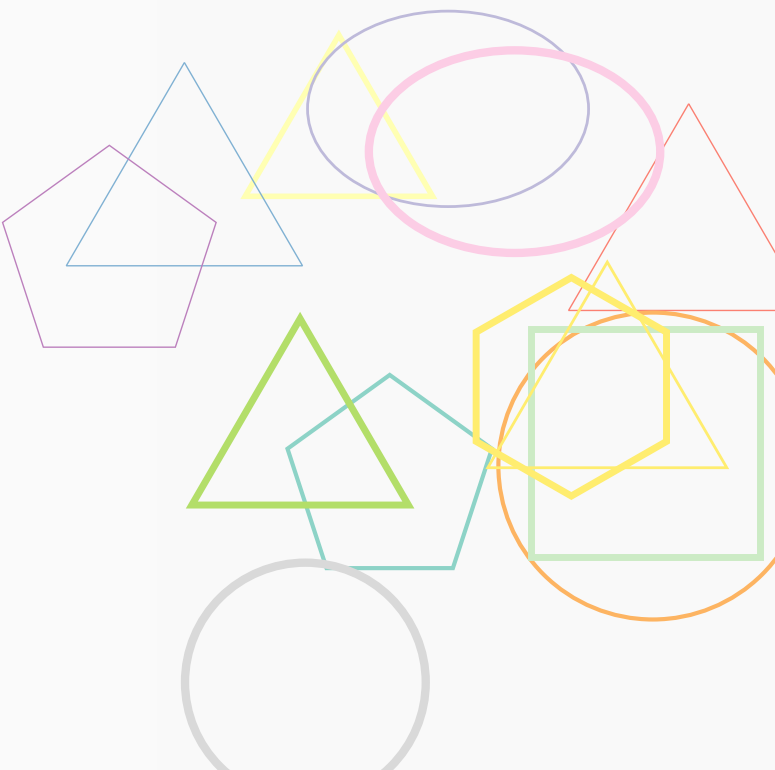[{"shape": "pentagon", "thickness": 1.5, "radius": 0.69, "center": [0.503, 0.374]}, {"shape": "triangle", "thickness": 2, "radius": 0.7, "center": [0.437, 0.815]}, {"shape": "oval", "thickness": 1, "radius": 0.91, "center": [0.578, 0.859]}, {"shape": "triangle", "thickness": 0.5, "radius": 0.89, "center": [0.889, 0.686]}, {"shape": "triangle", "thickness": 0.5, "radius": 0.88, "center": [0.238, 0.743]}, {"shape": "circle", "thickness": 1.5, "radius": 1.0, "center": [0.842, 0.395]}, {"shape": "triangle", "thickness": 2.5, "radius": 0.81, "center": [0.387, 0.425]}, {"shape": "oval", "thickness": 3, "radius": 0.94, "center": [0.664, 0.803]}, {"shape": "circle", "thickness": 3, "radius": 0.78, "center": [0.394, 0.114]}, {"shape": "pentagon", "thickness": 0.5, "radius": 0.72, "center": [0.141, 0.666]}, {"shape": "square", "thickness": 2.5, "radius": 0.74, "center": [0.833, 0.425]}, {"shape": "hexagon", "thickness": 2.5, "radius": 0.71, "center": [0.737, 0.498]}, {"shape": "triangle", "thickness": 1, "radius": 0.89, "center": [0.784, 0.482]}]